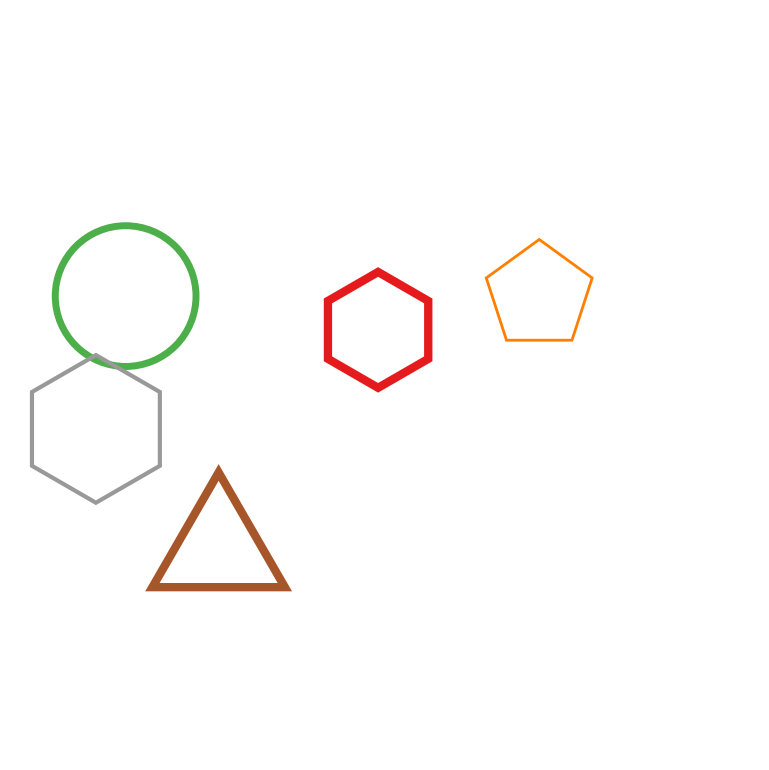[{"shape": "hexagon", "thickness": 3, "radius": 0.38, "center": [0.491, 0.572]}, {"shape": "circle", "thickness": 2.5, "radius": 0.46, "center": [0.163, 0.615]}, {"shape": "pentagon", "thickness": 1, "radius": 0.36, "center": [0.7, 0.617]}, {"shape": "triangle", "thickness": 3, "radius": 0.5, "center": [0.284, 0.287]}, {"shape": "hexagon", "thickness": 1.5, "radius": 0.48, "center": [0.125, 0.443]}]